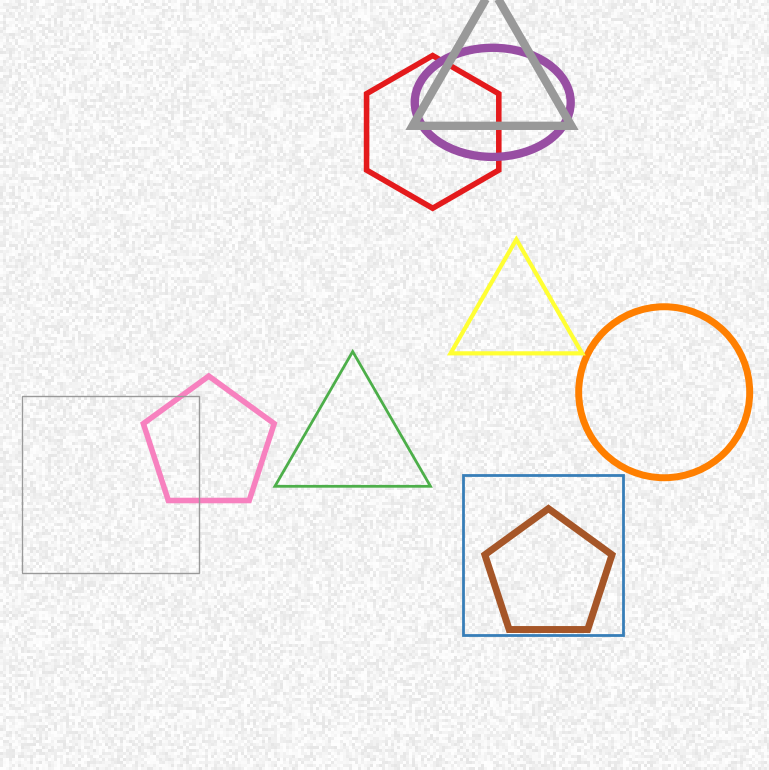[{"shape": "hexagon", "thickness": 2, "radius": 0.5, "center": [0.562, 0.829]}, {"shape": "square", "thickness": 1, "radius": 0.52, "center": [0.706, 0.28]}, {"shape": "triangle", "thickness": 1, "radius": 0.58, "center": [0.458, 0.427]}, {"shape": "oval", "thickness": 3, "radius": 0.51, "center": [0.64, 0.867]}, {"shape": "circle", "thickness": 2.5, "radius": 0.56, "center": [0.863, 0.491]}, {"shape": "triangle", "thickness": 1.5, "radius": 0.49, "center": [0.671, 0.59]}, {"shape": "pentagon", "thickness": 2.5, "radius": 0.43, "center": [0.712, 0.253]}, {"shape": "pentagon", "thickness": 2, "radius": 0.45, "center": [0.271, 0.422]}, {"shape": "triangle", "thickness": 3, "radius": 0.6, "center": [0.639, 0.896]}, {"shape": "square", "thickness": 0.5, "radius": 0.58, "center": [0.143, 0.371]}]